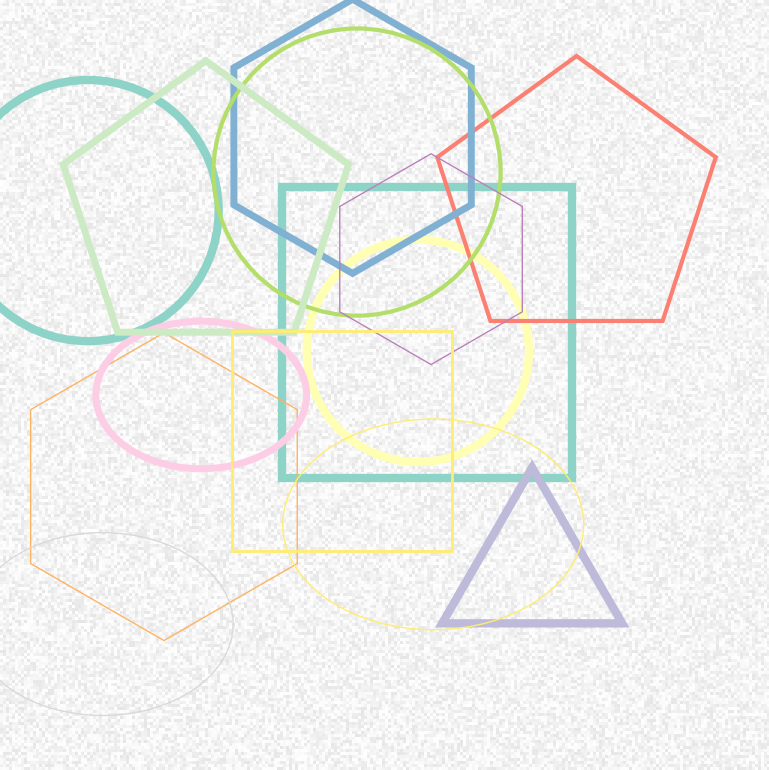[{"shape": "square", "thickness": 3, "radius": 0.94, "center": [0.555, 0.568]}, {"shape": "circle", "thickness": 3, "radius": 0.85, "center": [0.114, 0.727]}, {"shape": "circle", "thickness": 3, "radius": 0.72, "center": [0.543, 0.544]}, {"shape": "triangle", "thickness": 3, "radius": 0.67, "center": [0.691, 0.258]}, {"shape": "pentagon", "thickness": 1.5, "radius": 0.95, "center": [0.749, 0.737]}, {"shape": "hexagon", "thickness": 2.5, "radius": 0.89, "center": [0.458, 0.823]}, {"shape": "hexagon", "thickness": 0.5, "radius": 1.0, "center": [0.213, 0.368]}, {"shape": "circle", "thickness": 1.5, "radius": 0.93, "center": [0.464, 0.777]}, {"shape": "oval", "thickness": 2.5, "radius": 0.68, "center": [0.261, 0.487]}, {"shape": "oval", "thickness": 0.5, "radius": 0.85, "center": [0.133, 0.19]}, {"shape": "hexagon", "thickness": 0.5, "radius": 0.68, "center": [0.56, 0.663]}, {"shape": "pentagon", "thickness": 2.5, "radius": 0.97, "center": [0.267, 0.726]}, {"shape": "oval", "thickness": 0.5, "radius": 0.98, "center": [0.563, 0.319]}, {"shape": "square", "thickness": 1, "radius": 0.72, "center": [0.444, 0.427]}]